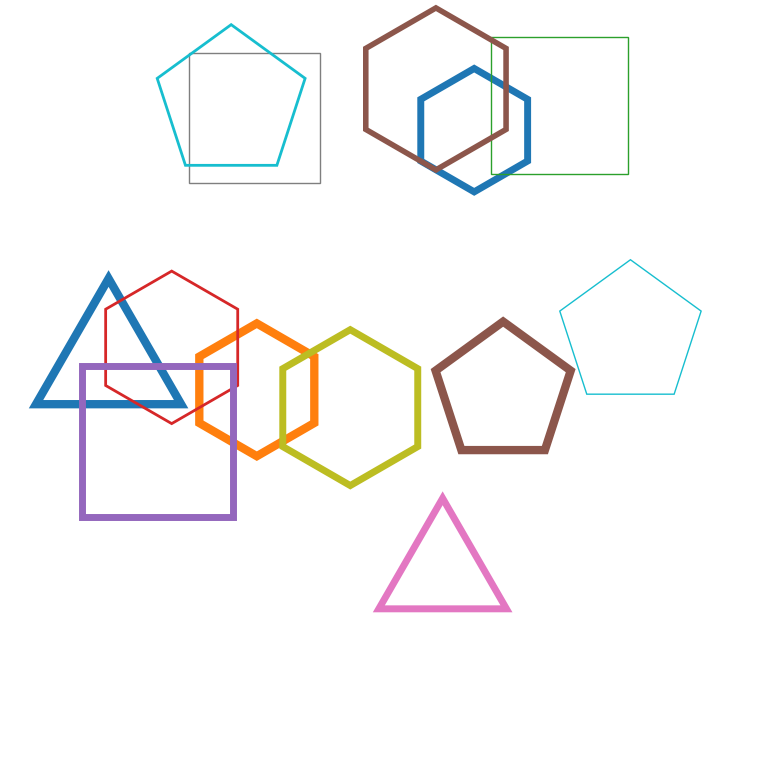[{"shape": "triangle", "thickness": 3, "radius": 0.54, "center": [0.141, 0.529]}, {"shape": "hexagon", "thickness": 2.5, "radius": 0.4, "center": [0.616, 0.831]}, {"shape": "hexagon", "thickness": 3, "radius": 0.43, "center": [0.334, 0.494]}, {"shape": "square", "thickness": 0.5, "radius": 0.44, "center": [0.726, 0.863]}, {"shape": "hexagon", "thickness": 1, "radius": 0.5, "center": [0.223, 0.549]}, {"shape": "square", "thickness": 2.5, "radius": 0.49, "center": [0.204, 0.426]}, {"shape": "pentagon", "thickness": 3, "radius": 0.46, "center": [0.653, 0.49]}, {"shape": "hexagon", "thickness": 2, "radius": 0.53, "center": [0.566, 0.885]}, {"shape": "triangle", "thickness": 2.5, "radius": 0.48, "center": [0.575, 0.257]}, {"shape": "square", "thickness": 0.5, "radius": 0.42, "center": [0.33, 0.847]}, {"shape": "hexagon", "thickness": 2.5, "radius": 0.51, "center": [0.455, 0.471]}, {"shape": "pentagon", "thickness": 0.5, "radius": 0.48, "center": [0.819, 0.566]}, {"shape": "pentagon", "thickness": 1, "radius": 0.5, "center": [0.3, 0.867]}]